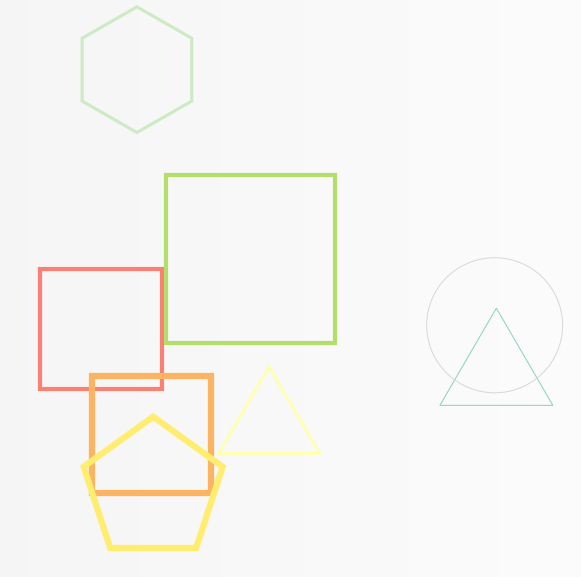[{"shape": "triangle", "thickness": 0.5, "radius": 0.56, "center": [0.854, 0.353]}, {"shape": "triangle", "thickness": 1.5, "radius": 0.5, "center": [0.463, 0.264]}, {"shape": "square", "thickness": 2, "radius": 0.52, "center": [0.174, 0.43]}, {"shape": "square", "thickness": 3, "radius": 0.51, "center": [0.261, 0.247]}, {"shape": "square", "thickness": 2, "radius": 0.73, "center": [0.431, 0.551]}, {"shape": "circle", "thickness": 0.5, "radius": 0.58, "center": [0.851, 0.436]}, {"shape": "hexagon", "thickness": 1.5, "radius": 0.54, "center": [0.236, 0.879]}, {"shape": "pentagon", "thickness": 3, "radius": 0.63, "center": [0.264, 0.152]}]